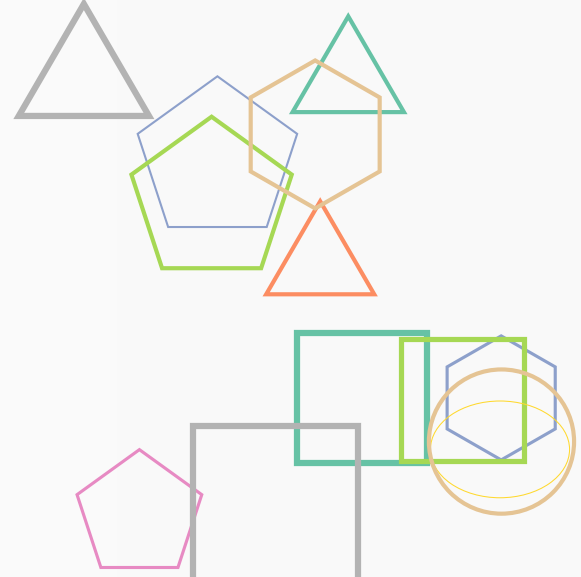[{"shape": "square", "thickness": 3, "radius": 0.56, "center": [0.623, 0.309]}, {"shape": "triangle", "thickness": 2, "radius": 0.55, "center": [0.599, 0.86]}, {"shape": "triangle", "thickness": 2, "radius": 0.54, "center": [0.551, 0.543]}, {"shape": "hexagon", "thickness": 1.5, "radius": 0.54, "center": [0.862, 0.31]}, {"shape": "pentagon", "thickness": 1, "radius": 0.72, "center": [0.374, 0.723]}, {"shape": "pentagon", "thickness": 1.5, "radius": 0.56, "center": [0.24, 0.108]}, {"shape": "square", "thickness": 2.5, "radius": 0.53, "center": [0.795, 0.306]}, {"shape": "pentagon", "thickness": 2, "radius": 0.73, "center": [0.364, 0.652]}, {"shape": "oval", "thickness": 0.5, "radius": 0.6, "center": [0.86, 0.221]}, {"shape": "circle", "thickness": 2, "radius": 0.62, "center": [0.863, 0.235]}, {"shape": "hexagon", "thickness": 2, "radius": 0.64, "center": [0.542, 0.766]}, {"shape": "square", "thickness": 3, "radius": 0.71, "center": [0.474, 0.121]}, {"shape": "triangle", "thickness": 3, "radius": 0.65, "center": [0.144, 0.863]}]